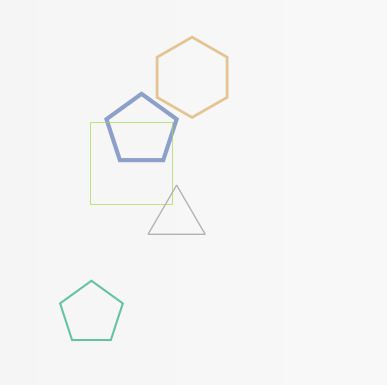[{"shape": "pentagon", "thickness": 1.5, "radius": 0.43, "center": [0.236, 0.186]}, {"shape": "pentagon", "thickness": 3, "radius": 0.48, "center": [0.365, 0.661]}, {"shape": "square", "thickness": 0.5, "radius": 0.53, "center": [0.338, 0.577]}, {"shape": "hexagon", "thickness": 2, "radius": 0.52, "center": [0.496, 0.799]}, {"shape": "triangle", "thickness": 1, "radius": 0.43, "center": [0.456, 0.434]}]